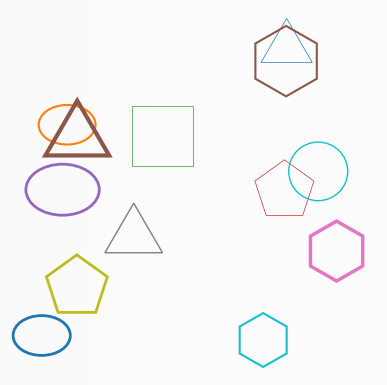[{"shape": "oval", "thickness": 2, "radius": 0.37, "center": [0.108, 0.129]}, {"shape": "triangle", "thickness": 0.5, "radius": 0.38, "center": [0.74, 0.876]}, {"shape": "oval", "thickness": 1.5, "radius": 0.37, "center": [0.173, 0.676]}, {"shape": "square", "thickness": 0.5, "radius": 0.39, "center": [0.42, 0.646]}, {"shape": "pentagon", "thickness": 0.5, "radius": 0.4, "center": [0.734, 0.505]}, {"shape": "oval", "thickness": 2, "radius": 0.47, "center": [0.162, 0.507]}, {"shape": "triangle", "thickness": 3, "radius": 0.47, "center": [0.199, 0.644]}, {"shape": "hexagon", "thickness": 1.5, "radius": 0.46, "center": [0.738, 0.841]}, {"shape": "hexagon", "thickness": 2.5, "radius": 0.39, "center": [0.869, 0.348]}, {"shape": "triangle", "thickness": 1, "radius": 0.43, "center": [0.345, 0.386]}, {"shape": "pentagon", "thickness": 2, "radius": 0.41, "center": [0.198, 0.255]}, {"shape": "circle", "thickness": 1, "radius": 0.38, "center": [0.821, 0.555]}, {"shape": "hexagon", "thickness": 1.5, "radius": 0.35, "center": [0.679, 0.117]}]